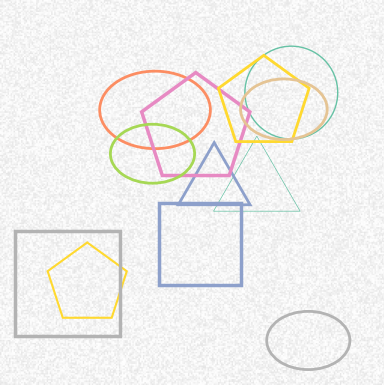[{"shape": "circle", "thickness": 1, "radius": 0.6, "center": [0.757, 0.76]}, {"shape": "triangle", "thickness": 0.5, "radius": 0.65, "center": [0.667, 0.516]}, {"shape": "oval", "thickness": 2, "radius": 0.72, "center": [0.403, 0.714]}, {"shape": "square", "thickness": 2.5, "radius": 0.53, "center": [0.52, 0.367]}, {"shape": "triangle", "thickness": 2, "radius": 0.54, "center": [0.556, 0.522]}, {"shape": "pentagon", "thickness": 2.5, "radius": 0.74, "center": [0.508, 0.664]}, {"shape": "oval", "thickness": 2, "radius": 0.55, "center": [0.396, 0.601]}, {"shape": "pentagon", "thickness": 1.5, "radius": 0.54, "center": [0.227, 0.262]}, {"shape": "pentagon", "thickness": 2, "radius": 0.62, "center": [0.685, 0.732]}, {"shape": "oval", "thickness": 2, "radius": 0.56, "center": [0.737, 0.716]}, {"shape": "square", "thickness": 2.5, "radius": 0.68, "center": [0.176, 0.263]}, {"shape": "oval", "thickness": 2, "radius": 0.54, "center": [0.801, 0.116]}]